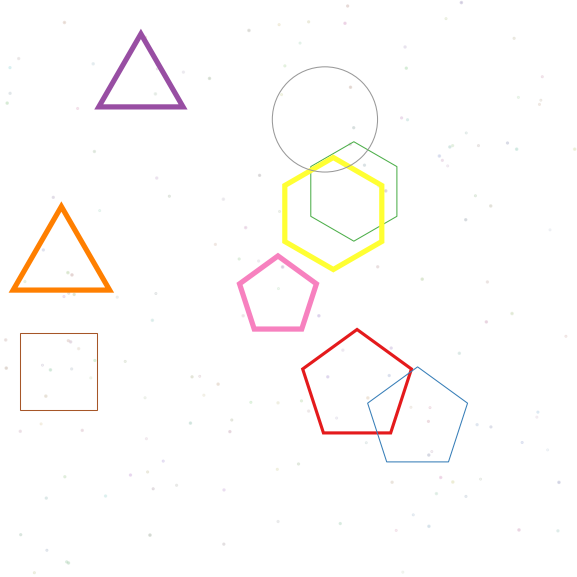[{"shape": "pentagon", "thickness": 1.5, "radius": 0.5, "center": [0.618, 0.33]}, {"shape": "pentagon", "thickness": 0.5, "radius": 0.45, "center": [0.723, 0.273]}, {"shape": "hexagon", "thickness": 0.5, "radius": 0.43, "center": [0.613, 0.668]}, {"shape": "triangle", "thickness": 2.5, "radius": 0.42, "center": [0.244, 0.856]}, {"shape": "triangle", "thickness": 2.5, "radius": 0.48, "center": [0.106, 0.545]}, {"shape": "hexagon", "thickness": 2.5, "radius": 0.48, "center": [0.577, 0.629]}, {"shape": "square", "thickness": 0.5, "radius": 0.33, "center": [0.101, 0.356]}, {"shape": "pentagon", "thickness": 2.5, "radius": 0.35, "center": [0.481, 0.486]}, {"shape": "circle", "thickness": 0.5, "radius": 0.46, "center": [0.563, 0.792]}]